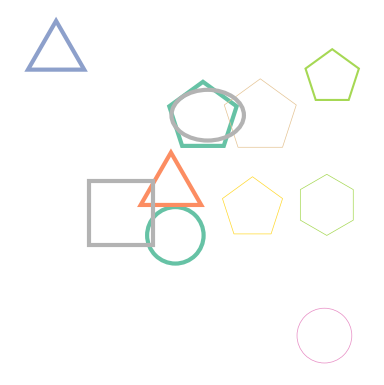[{"shape": "circle", "thickness": 3, "radius": 0.37, "center": [0.455, 0.389]}, {"shape": "pentagon", "thickness": 3, "radius": 0.46, "center": [0.527, 0.695]}, {"shape": "triangle", "thickness": 3, "radius": 0.45, "center": [0.444, 0.513]}, {"shape": "triangle", "thickness": 3, "radius": 0.42, "center": [0.146, 0.861]}, {"shape": "circle", "thickness": 0.5, "radius": 0.36, "center": [0.843, 0.128]}, {"shape": "pentagon", "thickness": 1.5, "radius": 0.36, "center": [0.863, 0.799]}, {"shape": "hexagon", "thickness": 0.5, "radius": 0.4, "center": [0.849, 0.468]}, {"shape": "pentagon", "thickness": 0.5, "radius": 0.41, "center": [0.656, 0.459]}, {"shape": "pentagon", "thickness": 0.5, "radius": 0.49, "center": [0.676, 0.697]}, {"shape": "square", "thickness": 3, "radius": 0.41, "center": [0.315, 0.447]}, {"shape": "oval", "thickness": 3, "radius": 0.47, "center": [0.539, 0.701]}]